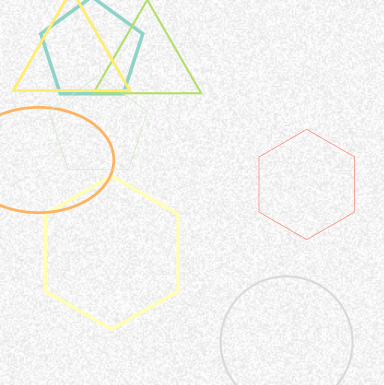[{"shape": "pentagon", "thickness": 2.5, "radius": 0.7, "center": [0.238, 0.869]}, {"shape": "hexagon", "thickness": 2.5, "radius": 1.0, "center": [0.29, 0.344]}, {"shape": "hexagon", "thickness": 0.5, "radius": 0.72, "center": [0.797, 0.521]}, {"shape": "oval", "thickness": 2, "radius": 0.98, "center": [0.1, 0.584]}, {"shape": "triangle", "thickness": 1.5, "radius": 0.81, "center": [0.382, 0.839]}, {"shape": "circle", "thickness": 1.5, "radius": 0.86, "center": [0.744, 0.111]}, {"shape": "pentagon", "thickness": 0.5, "radius": 0.67, "center": [0.255, 0.669]}, {"shape": "triangle", "thickness": 2, "radius": 0.87, "center": [0.186, 0.852]}]